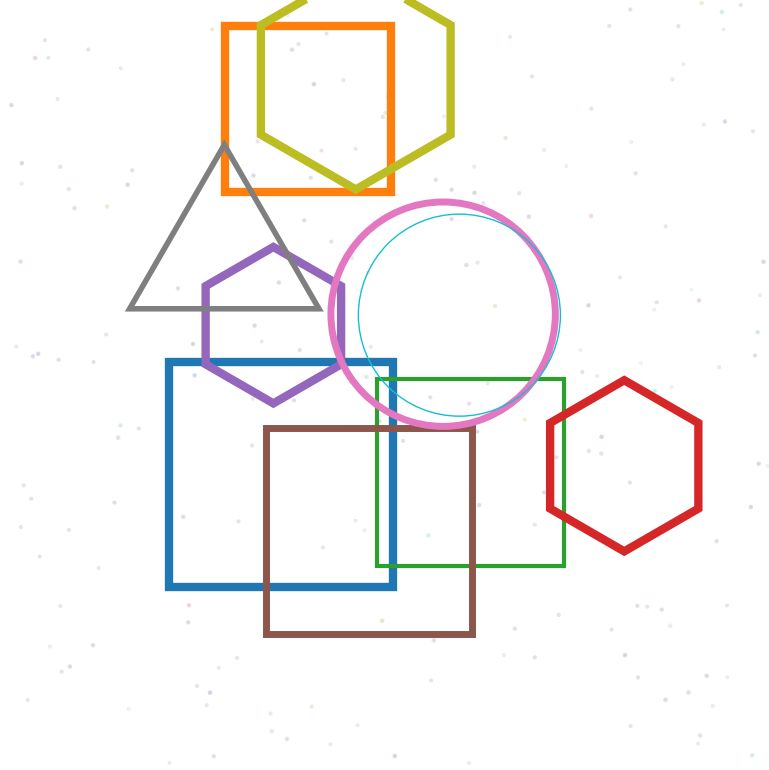[{"shape": "square", "thickness": 3, "radius": 0.73, "center": [0.364, 0.384]}, {"shape": "square", "thickness": 3, "radius": 0.54, "center": [0.4, 0.859]}, {"shape": "square", "thickness": 1.5, "radius": 0.61, "center": [0.611, 0.387]}, {"shape": "hexagon", "thickness": 3, "radius": 0.56, "center": [0.811, 0.395]}, {"shape": "hexagon", "thickness": 3, "radius": 0.51, "center": [0.355, 0.578]}, {"shape": "square", "thickness": 2.5, "radius": 0.67, "center": [0.479, 0.31]}, {"shape": "circle", "thickness": 2.5, "radius": 0.73, "center": [0.575, 0.592]}, {"shape": "triangle", "thickness": 2, "radius": 0.71, "center": [0.291, 0.67]}, {"shape": "hexagon", "thickness": 3, "radius": 0.71, "center": [0.462, 0.896]}, {"shape": "circle", "thickness": 0.5, "radius": 0.66, "center": [0.597, 0.591]}]